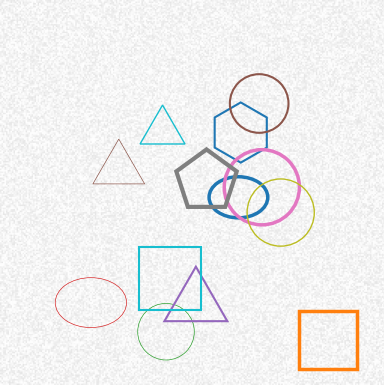[{"shape": "hexagon", "thickness": 1.5, "radius": 0.39, "center": [0.625, 0.656]}, {"shape": "oval", "thickness": 2.5, "radius": 0.38, "center": [0.619, 0.488]}, {"shape": "square", "thickness": 2.5, "radius": 0.37, "center": [0.852, 0.117]}, {"shape": "circle", "thickness": 0.5, "radius": 0.37, "center": [0.431, 0.138]}, {"shape": "oval", "thickness": 0.5, "radius": 0.46, "center": [0.236, 0.214]}, {"shape": "triangle", "thickness": 1.5, "radius": 0.47, "center": [0.509, 0.213]}, {"shape": "circle", "thickness": 1.5, "radius": 0.38, "center": [0.673, 0.731]}, {"shape": "triangle", "thickness": 0.5, "radius": 0.39, "center": [0.308, 0.561]}, {"shape": "circle", "thickness": 2.5, "radius": 0.49, "center": [0.68, 0.514]}, {"shape": "pentagon", "thickness": 3, "radius": 0.41, "center": [0.536, 0.529]}, {"shape": "circle", "thickness": 1, "radius": 0.44, "center": [0.729, 0.448]}, {"shape": "triangle", "thickness": 1, "radius": 0.34, "center": [0.422, 0.66]}, {"shape": "square", "thickness": 1.5, "radius": 0.41, "center": [0.442, 0.277]}]